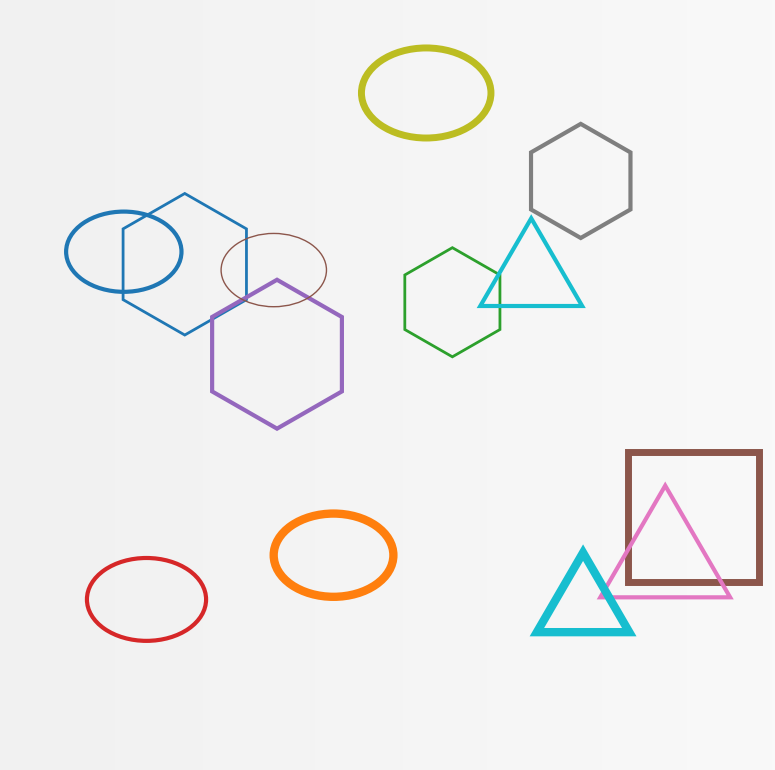[{"shape": "hexagon", "thickness": 1, "radius": 0.46, "center": [0.238, 0.657]}, {"shape": "oval", "thickness": 1.5, "radius": 0.37, "center": [0.16, 0.673]}, {"shape": "oval", "thickness": 3, "radius": 0.39, "center": [0.43, 0.279]}, {"shape": "hexagon", "thickness": 1, "radius": 0.35, "center": [0.584, 0.607]}, {"shape": "oval", "thickness": 1.5, "radius": 0.38, "center": [0.189, 0.222]}, {"shape": "hexagon", "thickness": 1.5, "radius": 0.48, "center": [0.357, 0.54]}, {"shape": "square", "thickness": 2.5, "radius": 0.42, "center": [0.895, 0.329]}, {"shape": "oval", "thickness": 0.5, "radius": 0.34, "center": [0.353, 0.649]}, {"shape": "triangle", "thickness": 1.5, "radius": 0.48, "center": [0.858, 0.273]}, {"shape": "hexagon", "thickness": 1.5, "radius": 0.37, "center": [0.749, 0.765]}, {"shape": "oval", "thickness": 2.5, "radius": 0.42, "center": [0.55, 0.879]}, {"shape": "triangle", "thickness": 3, "radius": 0.34, "center": [0.752, 0.213]}, {"shape": "triangle", "thickness": 1.5, "radius": 0.38, "center": [0.685, 0.641]}]